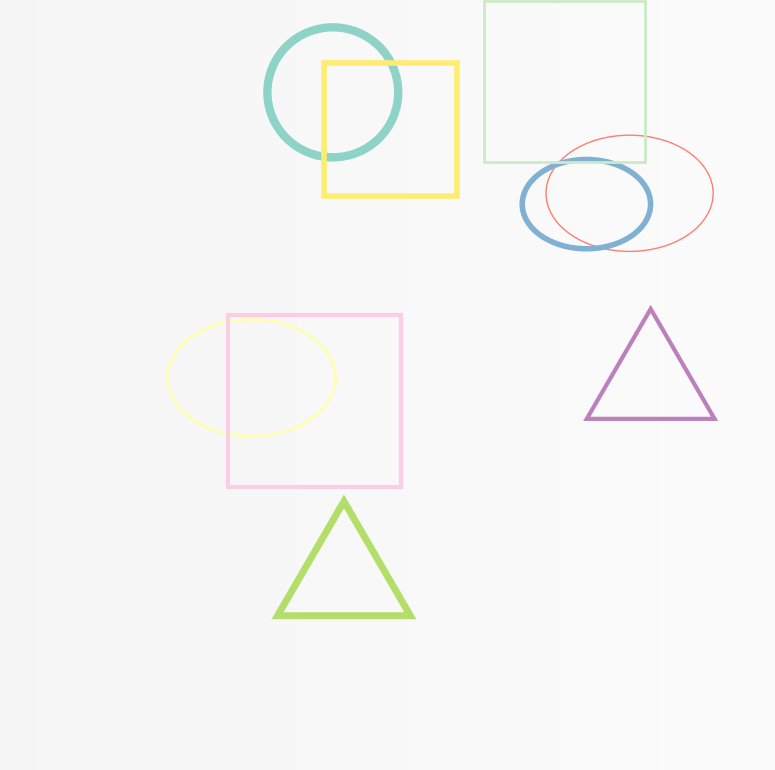[{"shape": "circle", "thickness": 3, "radius": 0.42, "center": [0.429, 0.88]}, {"shape": "oval", "thickness": 1, "radius": 0.54, "center": [0.325, 0.509]}, {"shape": "oval", "thickness": 0.5, "radius": 0.54, "center": [0.812, 0.749]}, {"shape": "oval", "thickness": 2, "radius": 0.41, "center": [0.757, 0.735]}, {"shape": "triangle", "thickness": 2.5, "radius": 0.49, "center": [0.444, 0.25]}, {"shape": "square", "thickness": 1.5, "radius": 0.56, "center": [0.406, 0.479]}, {"shape": "triangle", "thickness": 1.5, "radius": 0.48, "center": [0.84, 0.504]}, {"shape": "square", "thickness": 1, "radius": 0.52, "center": [0.728, 0.894]}, {"shape": "square", "thickness": 2, "radius": 0.43, "center": [0.504, 0.832]}]